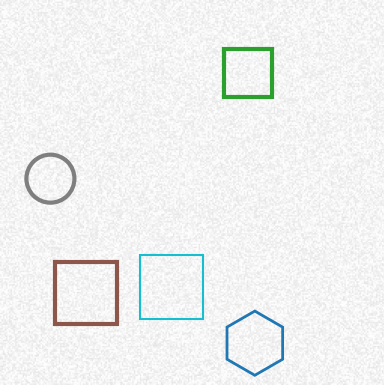[{"shape": "hexagon", "thickness": 2, "radius": 0.42, "center": [0.662, 0.109]}, {"shape": "square", "thickness": 3, "radius": 0.31, "center": [0.644, 0.811]}, {"shape": "square", "thickness": 3, "radius": 0.4, "center": [0.223, 0.238]}, {"shape": "circle", "thickness": 3, "radius": 0.31, "center": [0.131, 0.536]}, {"shape": "square", "thickness": 1.5, "radius": 0.41, "center": [0.445, 0.255]}]